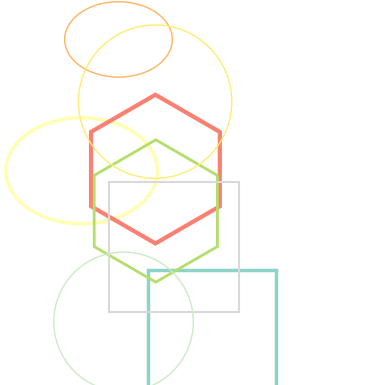[{"shape": "square", "thickness": 2.5, "radius": 0.83, "center": [0.55, 0.132]}, {"shape": "oval", "thickness": 2.5, "radius": 0.98, "center": [0.212, 0.556]}, {"shape": "hexagon", "thickness": 3, "radius": 0.97, "center": [0.404, 0.561]}, {"shape": "oval", "thickness": 1, "radius": 0.7, "center": [0.308, 0.898]}, {"shape": "hexagon", "thickness": 2, "radius": 0.92, "center": [0.405, 0.452]}, {"shape": "square", "thickness": 1.5, "radius": 0.84, "center": [0.452, 0.359]}, {"shape": "circle", "thickness": 1, "radius": 0.91, "center": [0.321, 0.164]}, {"shape": "circle", "thickness": 1, "radius": 1.0, "center": [0.403, 0.736]}]